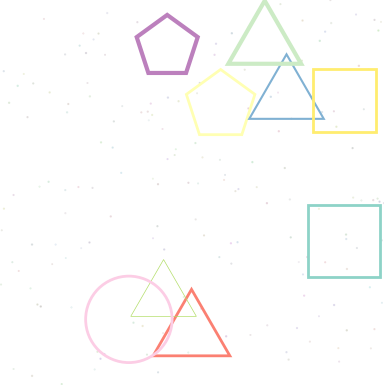[{"shape": "square", "thickness": 2, "radius": 0.47, "center": [0.894, 0.374]}, {"shape": "pentagon", "thickness": 2, "radius": 0.47, "center": [0.573, 0.726]}, {"shape": "triangle", "thickness": 2, "radius": 0.58, "center": [0.497, 0.133]}, {"shape": "triangle", "thickness": 1.5, "radius": 0.56, "center": [0.744, 0.747]}, {"shape": "triangle", "thickness": 0.5, "radius": 0.49, "center": [0.425, 0.227]}, {"shape": "circle", "thickness": 2, "radius": 0.56, "center": [0.335, 0.17]}, {"shape": "pentagon", "thickness": 3, "radius": 0.42, "center": [0.434, 0.878]}, {"shape": "triangle", "thickness": 3, "radius": 0.55, "center": [0.688, 0.889]}, {"shape": "square", "thickness": 2, "radius": 0.41, "center": [0.894, 0.739]}]